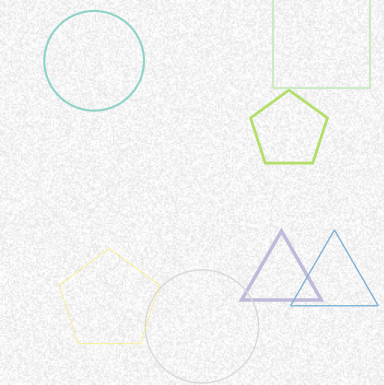[{"shape": "circle", "thickness": 1.5, "radius": 0.65, "center": [0.245, 0.842]}, {"shape": "triangle", "thickness": 2.5, "radius": 0.6, "center": [0.731, 0.281]}, {"shape": "triangle", "thickness": 1, "radius": 0.66, "center": [0.869, 0.272]}, {"shape": "pentagon", "thickness": 2, "radius": 0.52, "center": [0.751, 0.661]}, {"shape": "circle", "thickness": 1, "radius": 0.74, "center": [0.525, 0.152]}, {"shape": "square", "thickness": 1.5, "radius": 0.62, "center": [0.835, 0.895]}, {"shape": "pentagon", "thickness": 0.5, "radius": 0.68, "center": [0.284, 0.218]}]